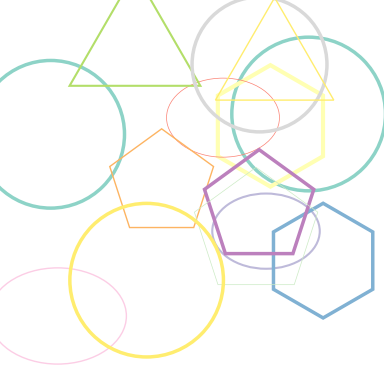[{"shape": "circle", "thickness": 2.5, "radius": 1.0, "center": [0.802, 0.704]}, {"shape": "circle", "thickness": 2.5, "radius": 0.96, "center": [0.132, 0.651]}, {"shape": "hexagon", "thickness": 3, "radius": 0.79, "center": [0.702, 0.673]}, {"shape": "oval", "thickness": 1.5, "radius": 0.7, "center": [0.691, 0.4]}, {"shape": "oval", "thickness": 0.5, "radius": 0.73, "center": [0.579, 0.694]}, {"shape": "hexagon", "thickness": 2.5, "radius": 0.74, "center": [0.839, 0.323]}, {"shape": "pentagon", "thickness": 1, "radius": 0.71, "center": [0.42, 0.524]}, {"shape": "triangle", "thickness": 1.5, "radius": 0.98, "center": [0.351, 0.875]}, {"shape": "oval", "thickness": 1, "radius": 0.89, "center": [0.15, 0.179]}, {"shape": "circle", "thickness": 2.5, "radius": 0.88, "center": [0.674, 0.833]}, {"shape": "pentagon", "thickness": 2.5, "radius": 0.75, "center": [0.673, 0.462]}, {"shape": "pentagon", "thickness": 0.5, "radius": 0.84, "center": [0.665, 0.397]}, {"shape": "triangle", "thickness": 1, "radius": 0.89, "center": [0.713, 0.829]}, {"shape": "circle", "thickness": 2.5, "radius": 1.0, "center": [0.381, 0.272]}]